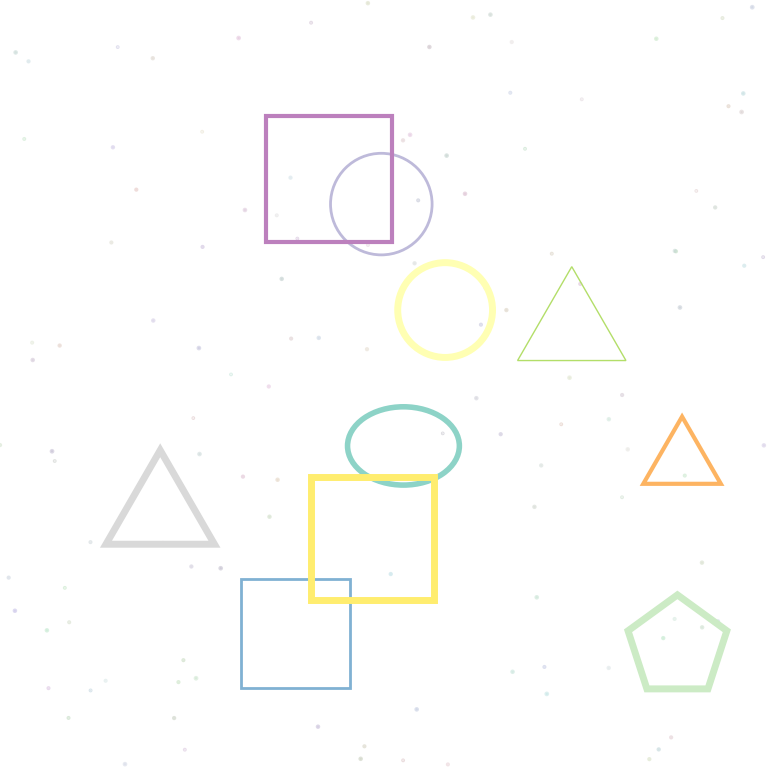[{"shape": "oval", "thickness": 2, "radius": 0.36, "center": [0.524, 0.421]}, {"shape": "circle", "thickness": 2.5, "radius": 0.31, "center": [0.578, 0.597]}, {"shape": "circle", "thickness": 1, "radius": 0.33, "center": [0.495, 0.735]}, {"shape": "square", "thickness": 1, "radius": 0.35, "center": [0.384, 0.177]}, {"shape": "triangle", "thickness": 1.5, "radius": 0.29, "center": [0.886, 0.401]}, {"shape": "triangle", "thickness": 0.5, "radius": 0.41, "center": [0.743, 0.572]}, {"shape": "triangle", "thickness": 2.5, "radius": 0.41, "center": [0.208, 0.334]}, {"shape": "square", "thickness": 1.5, "radius": 0.41, "center": [0.427, 0.767]}, {"shape": "pentagon", "thickness": 2.5, "radius": 0.34, "center": [0.88, 0.16]}, {"shape": "square", "thickness": 2.5, "radius": 0.4, "center": [0.484, 0.3]}]